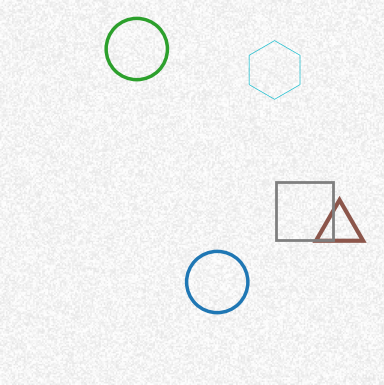[{"shape": "circle", "thickness": 2.5, "radius": 0.4, "center": [0.564, 0.267]}, {"shape": "circle", "thickness": 2.5, "radius": 0.4, "center": [0.355, 0.873]}, {"shape": "triangle", "thickness": 3, "radius": 0.35, "center": [0.882, 0.41]}, {"shape": "square", "thickness": 2, "radius": 0.37, "center": [0.792, 0.452]}, {"shape": "hexagon", "thickness": 0.5, "radius": 0.38, "center": [0.713, 0.818]}]